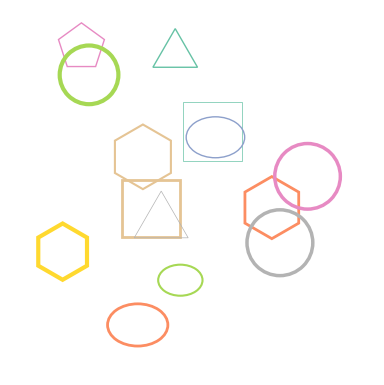[{"shape": "square", "thickness": 0.5, "radius": 0.38, "center": [0.552, 0.659]}, {"shape": "triangle", "thickness": 1, "radius": 0.33, "center": [0.455, 0.859]}, {"shape": "oval", "thickness": 2, "radius": 0.39, "center": [0.358, 0.156]}, {"shape": "hexagon", "thickness": 2, "radius": 0.4, "center": [0.706, 0.461]}, {"shape": "oval", "thickness": 1, "radius": 0.38, "center": [0.56, 0.643]}, {"shape": "pentagon", "thickness": 1, "radius": 0.31, "center": [0.212, 0.878]}, {"shape": "circle", "thickness": 2.5, "radius": 0.43, "center": [0.799, 0.542]}, {"shape": "circle", "thickness": 3, "radius": 0.38, "center": [0.231, 0.806]}, {"shape": "oval", "thickness": 1.5, "radius": 0.29, "center": [0.468, 0.272]}, {"shape": "hexagon", "thickness": 3, "radius": 0.37, "center": [0.163, 0.346]}, {"shape": "square", "thickness": 2, "radius": 0.38, "center": [0.393, 0.459]}, {"shape": "hexagon", "thickness": 1.5, "radius": 0.42, "center": [0.371, 0.593]}, {"shape": "triangle", "thickness": 0.5, "radius": 0.4, "center": [0.419, 0.423]}, {"shape": "circle", "thickness": 2.5, "radius": 0.43, "center": [0.727, 0.37]}]